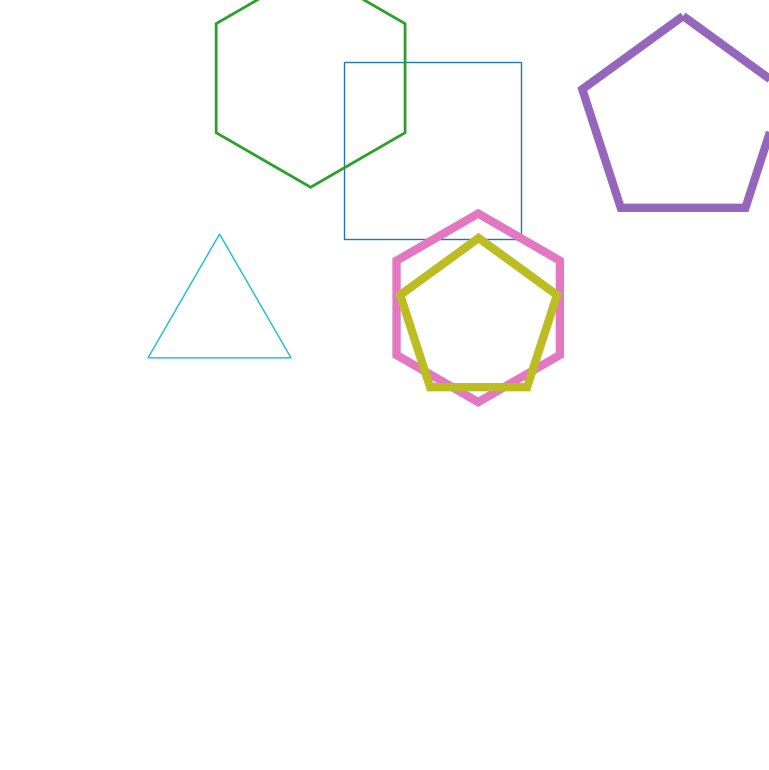[{"shape": "square", "thickness": 0.5, "radius": 0.57, "center": [0.561, 0.805]}, {"shape": "hexagon", "thickness": 1, "radius": 0.71, "center": [0.403, 0.898]}, {"shape": "pentagon", "thickness": 3, "radius": 0.69, "center": [0.887, 0.842]}, {"shape": "hexagon", "thickness": 3, "radius": 0.61, "center": [0.621, 0.6]}, {"shape": "pentagon", "thickness": 3, "radius": 0.54, "center": [0.622, 0.584]}, {"shape": "triangle", "thickness": 0.5, "radius": 0.54, "center": [0.285, 0.589]}]